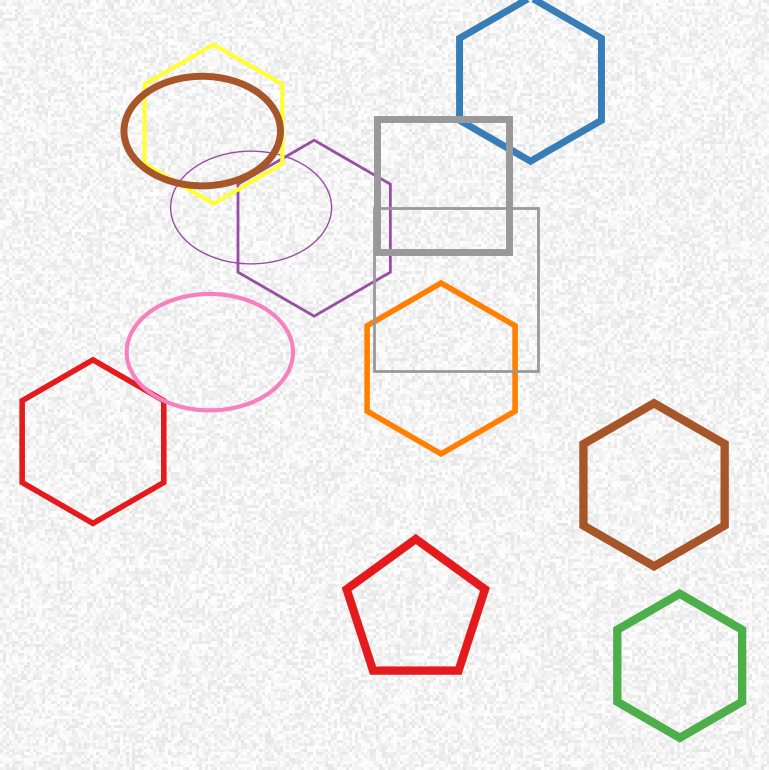[{"shape": "pentagon", "thickness": 3, "radius": 0.47, "center": [0.54, 0.206]}, {"shape": "hexagon", "thickness": 2, "radius": 0.53, "center": [0.121, 0.426]}, {"shape": "hexagon", "thickness": 2.5, "radius": 0.53, "center": [0.689, 0.897]}, {"shape": "hexagon", "thickness": 3, "radius": 0.47, "center": [0.883, 0.135]}, {"shape": "hexagon", "thickness": 1, "radius": 0.57, "center": [0.408, 0.704]}, {"shape": "oval", "thickness": 0.5, "radius": 0.52, "center": [0.326, 0.731]}, {"shape": "hexagon", "thickness": 2, "radius": 0.55, "center": [0.573, 0.521]}, {"shape": "hexagon", "thickness": 1.5, "radius": 0.52, "center": [0.277, 0.839]}, {"shape": "oval", "thickness": 2.5, "radius": 0.51, "center": [0.263, 0.83]}, {"shape": "hexagon", "thickness": 3, "radius": 0.53, "center": [0.849, 0.37]}, {"shape": "oval", "thickness": 1.5, "radius": 0.54, "center": [0.272, 0.543]}, {"shape": "square", "thickness": 1, "radius": 0.53, "center": [0.592, 0.624]}, {"shape": "square", "thickness": 2.5, "radius": 0.43, "center": [0.575, 0.759]}]